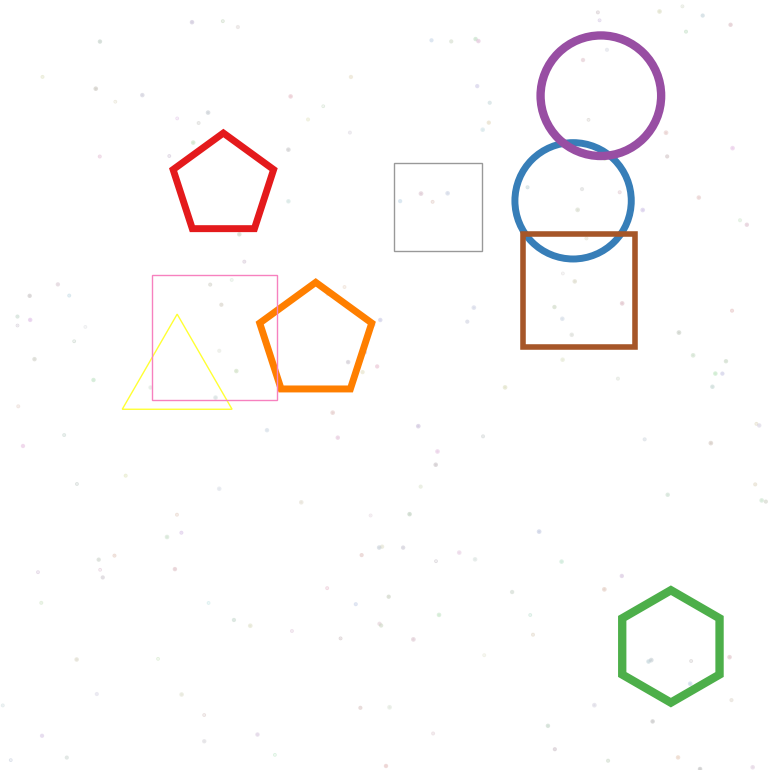[{"shape": "pentagon", "thickness": 2.5, "radius": 0.34, "center": [0.29, 0.759]}, {"shape": "circle", "thickness": 2.5, "radius": 0.38, "center": [0.744, 0.739]}, {"shape": "hexagon", "thickness": 3, "radius": 0.36, "center": [0.871, 0.16]}, {"shape": "circle", "thickness": 3, "radius": 0.39, "center": [0.78, 0.876]}, {"shape": "pentagon", "thickness": 2.5, "radius": 0.38, "center": [0.41, 0.557]}, {"shape": "triangle", "thickness": 0.5, "radius": 0.41, "center": [0.23, 0.51]}, {"shape": "square", "thickness": 2, "radius": 0.37, "center": [0.752, 0.623]}, {"shape": "square", "thickness": 0.5, "radius": 0.41, "center": [0.279, 0.561]}, {"shape": "square", "thickness": 0.5, "radius": 0.29, "center": [0.569, 0.732]}]